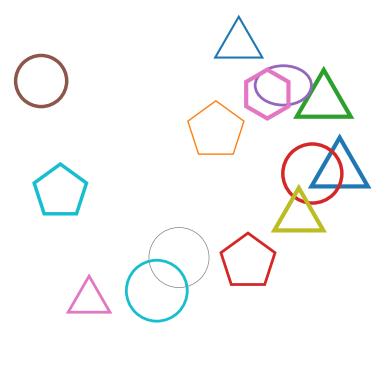[{"shape": "triangle", "thickness": 1.5, "radius": 0.35, "center": [0.62, 0.886]}, {"shape": "triangle", "thickness": 3, "radius": 0.42, "center": [0.882, 0.558]}, {"shape": "pentagon", "thickness": 1, "radius": 0.38, "center": [0.561, 0.662]}, {"shape": "triangle", "thickness": 3, "radius": 0.4, "center": [0.841, 0.737]}, {"shape": "circle", "thickness": 2.5, "radius": 0.38, "center": [0.811, 0.549]}, {"shape": "pentagon", "thickness": 2, "radius": 0.37, "center": [0.644, 0.321]}, {"shape": "oval", "thickness": 2, "radius": 0.37, "center": [0.736, 0.778]}, {"shape": "circle", "thickness": 2.5, "radius": 0.33, "center": [0.107, 0.79]}, {"shape": "hexagon", "thickness": 3, "radius": 0.32, "center": [0.694, 0.756]}, {"shape": "triangle", "thickness": 2, "radius": 0.31, "center": [0.231, 0.22]}, {"shape": "circle", "thickness": 0.5, "radius": 0.39, "center": [0.465, 0.331]}, {"shape": "triangle", "thickness": 3, "radius": 0.37, "center": [0.776, 0.438]}, {"shape": "pentagon", "thickness": 2.5, "radius": 0.36, "center": [0.157, 0.502]}, {"shape": "circle", "thickness": 2, "radius": 0.4, "center": [0.407, 0.245]}]